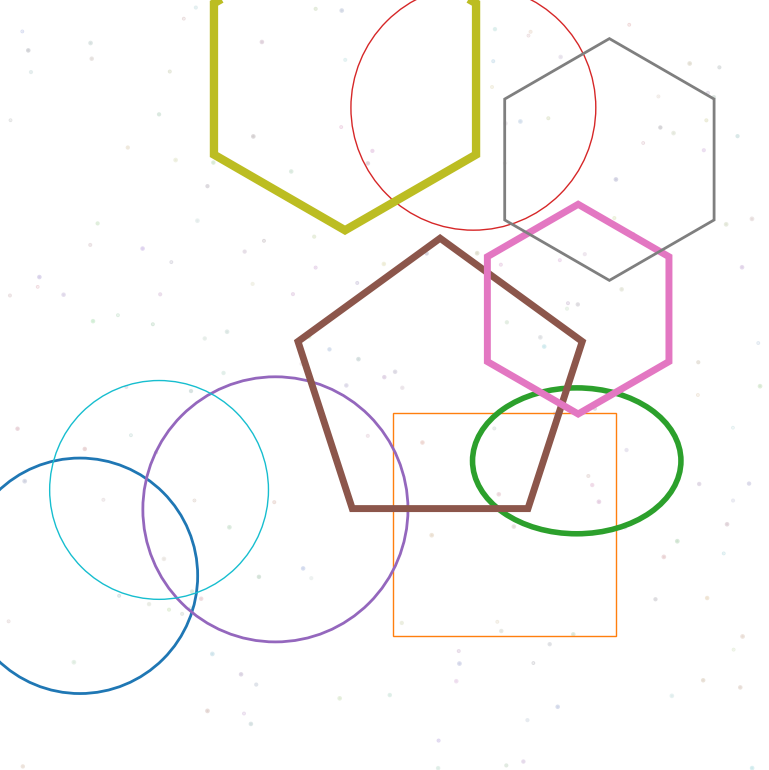[{"shape": "circle", "thickness": 1, "radius": 0.76, "center": [0.104, 0.252]}, {"shape": "square", "thickness": 0.5, "radius": 0.72, "center": [0.655, 0.319]}, {"shape": "oval", "thickness": 2, "radius": 0.68, "center": [0.749, 0.402]}, {"shape": "circle", "thickness": 0.5, "radius": 0.8, "center": [0.615, 0.86]}, {"shape": "circle", "thickness": 1, "radius": 0.86, "center": [0.358, 0.339]}, {"shape": "pentagon", "thickness": 2.5, "radius": 0.97, "center": [0.572, 0.497]}, {"shape": "hexagon", "thickness": 2.5, "radius": 0.68, "center": [0.751, 0.599]}, {"shape": "hexagon", "thickness": 1, "radius": 0.78, "center": [0.791, 0.793]}, {"shape": "hexagon", "thickness": 3, "radius": 0.98, "center": [0.448, 0.897]}, {"shape": "circle", "thickness": 0.5, "radius": 0.71, "center": [0.207, 0.364]}]